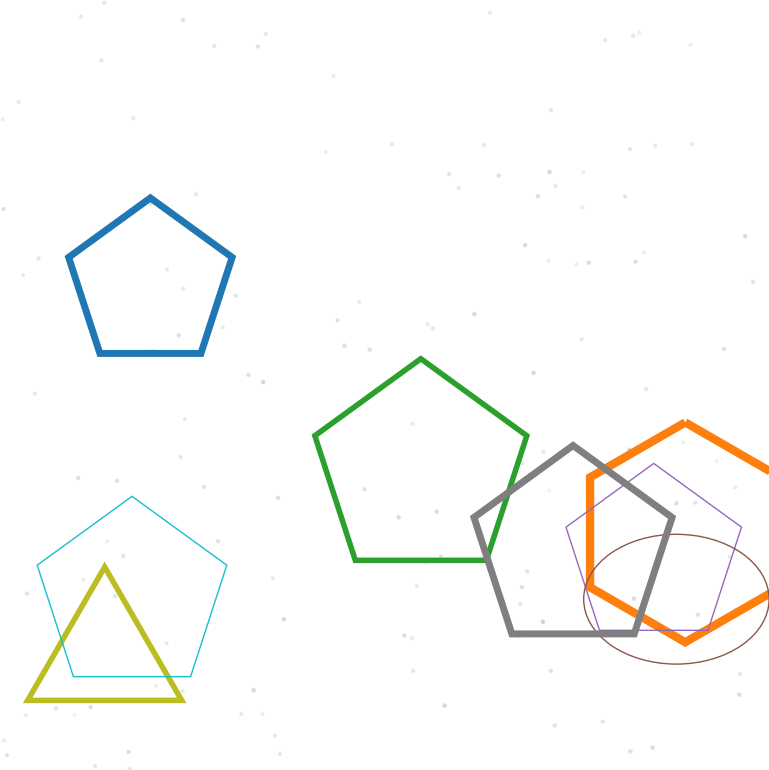[{"shape": "pentagon", "thickness": 2.5, "radius": 0.56, "center": [0.195, 0.631]}, {"shape": "hexagon", "thickness": 3, "radius": 0.71, "center": [0.89, 0.309]}, {"shape": "pentagon", "thickness": 2, "radius": 0.72, "center": [0.547, 0.389]}, {"shape": "pentagon", "thickness": 0.5, "radius": 0.6, "center": [0.849, 0.278]}, {"shape": "oval", "thickness": 0.5, "radius": 0.6, "center": [0.878, 0.222]}, {"shape": "pentagon", "thickness": 2.5, "radius": 0.68, "center": [0.744, 0.286]}, {"shape": "triangle", "thickness": 2, "radius": 0.58, "center": [0.136, 0.148]}, {"shape": "pentagon", "thickness": 0.5, "radius": 0.65, "center": [0.171, 0.226]}]